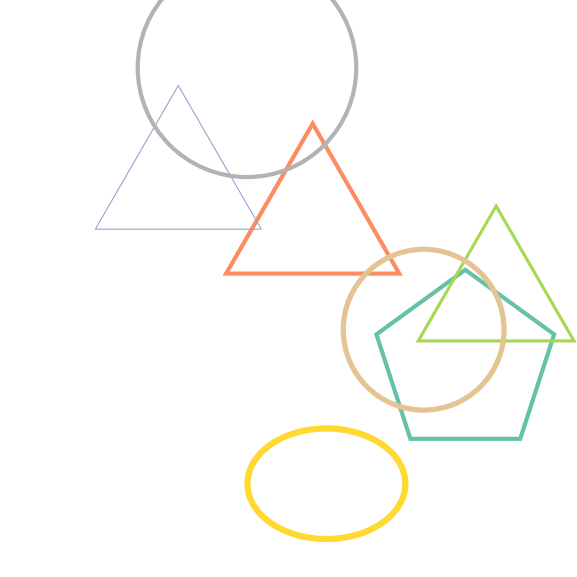[{"shape": "pentagon", "thickness": 2, "radius": 0.81, "center": [0.806, 0.37]}, {"shape": "triangle", "thickness": 2, "radius": 0.87, "center": [0.541, 0.612]}, {"shape": "triangle", "thickness": 0.5, "radius": 0.83, "center": [0.309, 0.685]}, {"shape": "triangle", "thickness": 1.5, "radius": 0.78, "center": [0.859, 0.487]}, {"shape": "oval", "thickness": 3, "radius": 0.68, "center": [0.565, 0.162]}, {"shape": "circle", "thickness": 2.5, "radius": 0.7, "center": [0.734, 0.428]}, {"shape": "circle", "thickness": 2, "radius": 0.95, "center": [0.428, 0.882]}]